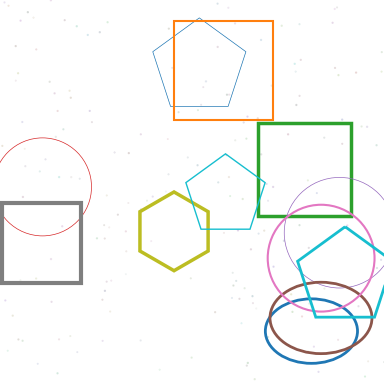[{"shape": "pentagon", "thickness": 0.5, "radius": 0.64, "center": [0.518, 0.826]}, {"shape": "oval", "thickness": 2, "radius": 0.6, "center": [0.809, 0.14]}, {"shape": "square", "thickness": 1.5, "radius": 0.64, "center": [0.58, 0.817]}, {"shape": "square", "thickness": 2.5, "radius": 0.6, "center": [0.792, 0.559]}, {"shape": "circle", "thickness": 0.5, "radius": 0.64, "center": [0.11, 0.515]}, {"shape": "circle", "thickness": 0.5, "radius": 0.72, "center": [0.882, 0.396]}, {"shape": "oval", "thickness": 2, "radius": 0.66, "center": [0.834, 0.174]}, {"shape": "circle", "thickness": 1.5, "radius": 0.69, "center": [0.834, 0.329]}, {"shape": "square", "thickness": 3, "radius": 0.51, "center": [0.108, 0.369]}, {"shape": "hexagon", "thickness": 2.5, "radius": 0.51, "center": [0.452, 0.399]}, {"shape": "pentagon", "thickness": 1, "radius": 0.54, "center": [0.586, 0.492]}, {"shape": "pentagon", "thickness": 2, "radius": 0.65, "center": [0.896, 0.281]}]